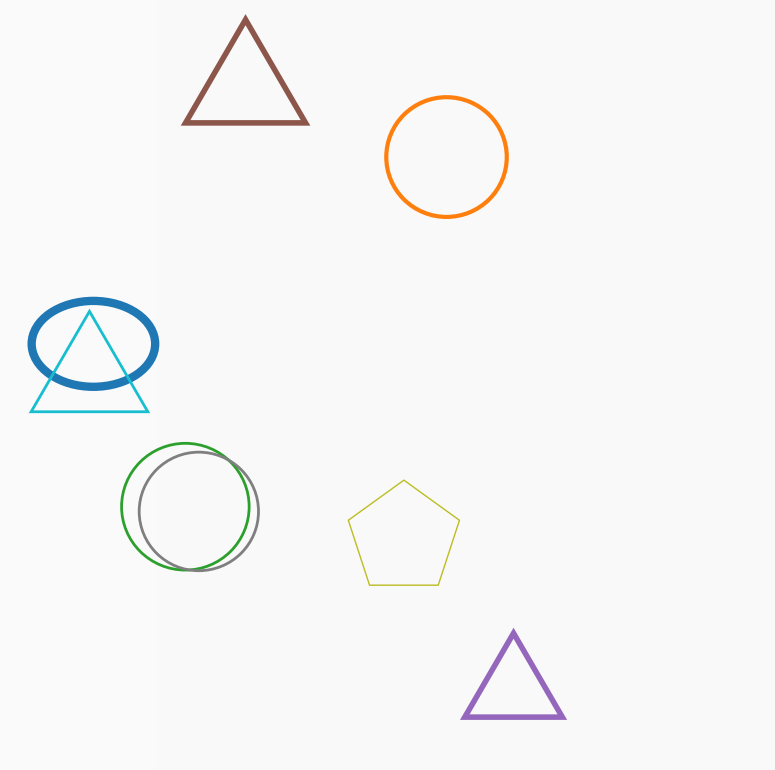[{"shape": "oval", "thickness": 3, "radius": 0.4, "center": [0.121, 0.553]}, {"shape": "circle", "thickness": 1.5, "radius": 0.39, "center": [0.576, 0.796]}, {"shape": "circle", "thickness": 1, "radius": 0.41, "center": [0.239, 0.342]}, {"shape": "triangle", "thickness": 2, "radius": 0.36, "center": [0.663, 0.105]}, {"shape": "triangle", "thickness": 2, "radius": 0.45, "center": [0.317, 0.885]}, {"shape": "circle", "thickness": 1, "radius": 0.38, "center": [0.257, 0.336]}, {"shape": "pentagon", "thickness": 0.5, "radius": 0.38, "center": [0.521, 0.301]}, {"shape": "triangle", "thickness": 1, "radius": 0.43, "center": [0.115, 0.509]}]